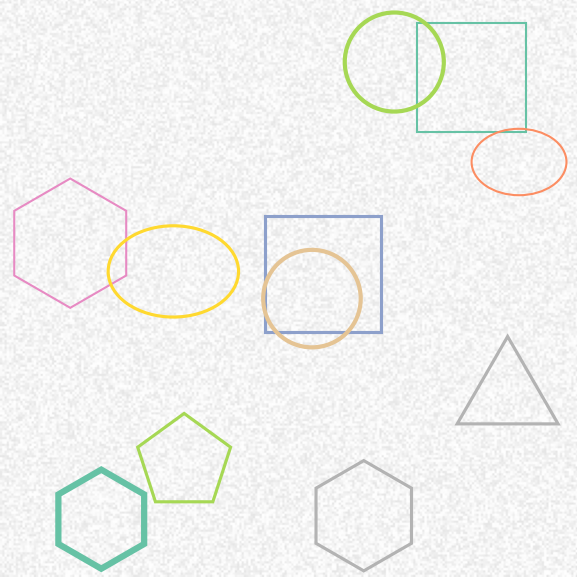[{"shape": "square", "thickness": 1, "radius": 0.47, "center": [0.817, 0.865]}, {"shape": "hexagon", "thickness": 3, "radius": 0.43, "center": [0.175, 0.1]}, {"shape": "oval", "thickness": 1, "radius": 0.41, "center": [0.899, 0.719]}, {"shape": "square", "thickness": 1.5, "radius": 0.5, "center": [0.559, 0.525]}, {"shape": "hexagon", "thickness": 1, "radius": 0.56, "center": [0.122, 0.578]}, {"shape": "circle", "thickness": 2, "radius": 0.43, "center": [0.683, 0.892]}, {"shape": "pentagon", "thickness": 1.5, "radius": 0.42, "center": [0.319, 0.199]}, {"shape": "oval", "thickness": 1.5, "radius": 0.56, "center": [0.3, 0.529]}, {"shape": "circle", "thickness": 2, "radius": 0.42, "center": [0.54, 0.482]}, {"shape": "hexagon", "thickness": 1.5, "radius": 0.48, "center": [0.63, 0.106]}, {"shape": "triangle", "thickness": 1.5, "radius": 0.5, "center": [0.879, 0.316]}]